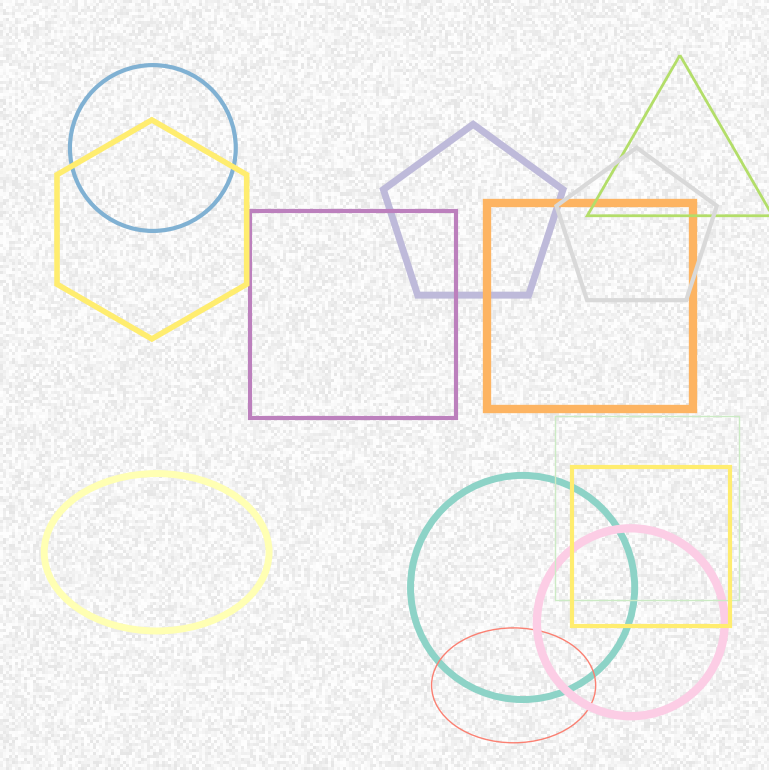[{"shape": "circle", "thickness": 2.5, "radius": 0.73, "center": [0.679, 0.237]}, {"shape": "oval", "thickness": 2.5, "radius": 0.73, "center": [0.203, 0.283]}, {"shape": "pentagon", "thickness": 2.5, "radius": 0.61, "center": [0.615, 0.716]}, {"shape": "oval", "thickness": 0.5, "radius": 0.53, "center": [0.667, 0.11]}, {"shape": "circle", "thickness": 1.5, "radius": 0.54, "center": [0.199, 0.808]}, {"shape": "square", "thickness": 3, "radius": 0.67, "center": [0.766, 0.602]}, {"shape": "triangle", "thickness": 1, "radius": 0.7, "center": [0.883, 0.789]}, {"shape": "circle", "thickness": 3, "radius": 0.61, "center": [0.819, 0.192]}, {"shape": "pentagon", "thickness": 1.5, "radius": 0.55, "center": [0.827, 0.699]}, {"shape": "square", "thickness": 1.5, "radius": 0.67, "center": [0.458, 0.592]}, {"shape": "square", "thickness": 0.5, "radius": 0.6, "center": [0.841, 0.34]}, {"shape": "square", "thickness": 1.5, "radius": 0.51, "center": [0.845, 0.29]}, {"shape": "hexagon", "thickness": 2, "radius": 0.71, "center": [0.197, 0.702]}]